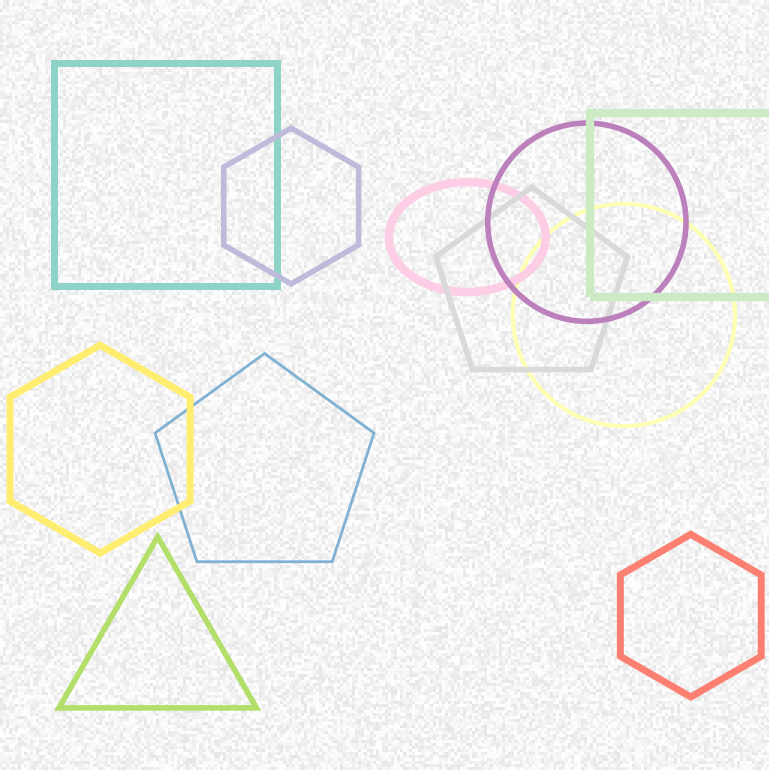[{"shape": "square", "thickness": 2.5, "radius": 0.73, "center": [0.215, 0.773]}, {"shape": "circle", "thickness": 1.5, "radius": 0.72, "center": [0.81, 0.591]}, {"shape": "hexagon", "thickness": 2, "radius": 0.51, "center": [0.378, 0.732]}, {"shape": "hexagon", "thickness": 2.5, "radius": 0.53, "center": [0.897, 0.2]}, {"shape": "pentagon", "thickness": 1, "radius": 0.75, "center": [0.344, 0.391]}, {"shape": "triangle", "thickness": 2, "radius": 0.74, "center": [0.205, 0.155]}, {"shape": "oval", "thickness": 3, "radius": 0.51, "center": [0.607, 0.692]}, {"shape": "pentagon", "thickness": 2, "radius": 0.65, "center": [0.691, 0.626]}, {"shape": "circle", "thickness": 2, "radius": 0.64, "center": [0.762, 0.711]}, {"shape": "square", "thickness": 3, "radius": 0.6, "center": [0.885, 0.733]}, {"shape": "hexagon", "thickness": 2.5, "radius": 0.68, "center": [0.13, 0.417]}]